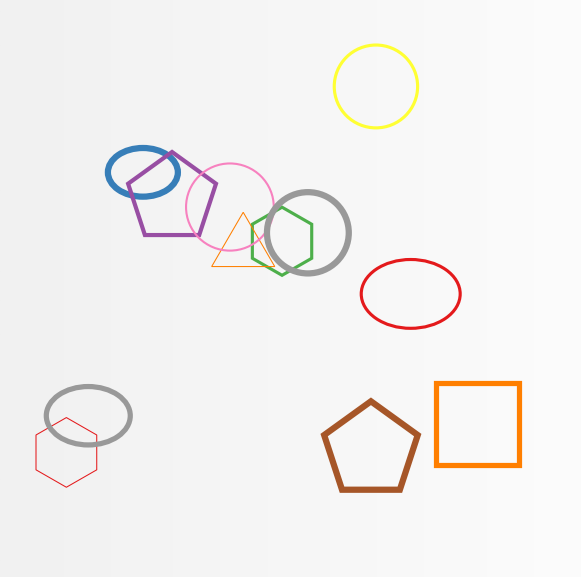[{"shape": "oval", "thickness": 1.5, "radius": 0.43, "center": [0.707, 0.49]}, {"shape": "hexagon", "thickness": 0.5, "radius": 0.3, "center": [0.114, 0.216]}, {"shape": "oval", "thickness": 3, "radius": 0.3, "center": [0.246, 0.701]}, {"shape": "hexagon", "thickness": 1.5, "radius": 0.29, "center": [0.485, 0.581]}, {"shape": "pentagon", "thickness": 2, "radius": 0.4, "center": [0.296, 0.656]}, {"shape": "square", "thickness": 2.5, "radius": 0.36, "center": [0.821, 0.265]}, {"shape": "triangle", "thickness": 0.5, "radius": 0.31, "center": [0.418, 0.569]}, {"shape": "circle", "thickness": 1.5, "radius": 0.36, "center": [0.647, 0.849]}, {"shape": "pentagon", "thickness": 3, "radius": 0.42, "center": [0.638, 0.22]}, {"shape": "circle", "thickness": 1, "radius": 0.38, "center": [0.396, 0.641]}, {"shape": "circle", "thickness": 3, "radius": 0.35, "center": [0.53, 0.596]}, {"shape": "oval", "thickness": 2.5, "radius": 0.36, "center": [0.152, 0.279]}]